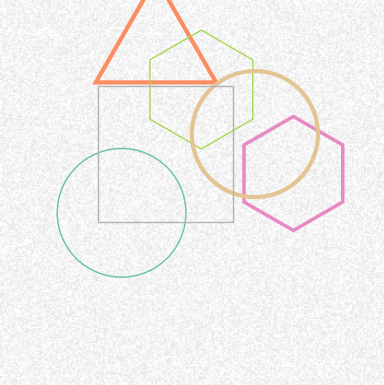[{"shape": "circle", "thickness": 1, "radius": 0.84, "center": [0.316, 0.447]}, {"shape": "triangle", "thickness": 3, "radius": 0.9, "center": [0.405, 0.876]}, {"shape": "hexagon", "thickness": 2.5, "radius": 0.74, "center": [0.762, 0.549]}, {"shape": "hexagon", "thickness": 1, "radius": 0.77, "center": [0.523, 0.768]}, {"shape": "circle", "thickness": 3, "radius": 0.82, "center": [0.662, 0.652]}, {"shape": "square", "thickness": 1, "radius": 0.88, "center": [0.43, 0.599]}]